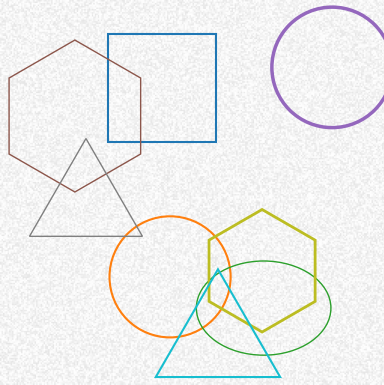[{"shape": "square", "thickness": 1.5, "radius": 0.7, "center": [0.421, 0.772]}, {"shape": "circle", "thickness": 1.5, "radius": 0.79, "center": [0.442, 0.281]}, {"shape": "oval", "thickness": 1, "radius": 0.87, "center": [0.685, 0.2]}, {"shape": "circle", "thickness": 2.5, "radius": 0.78, "center": [0.863, 0.825]}, {"shape": "hexagon", "thickness": 1, "radius": 0.99, "center": [0.194, 0.699]}, {"shape": "triangle", "thickness": 1, "radius": 0.85, "center": [0.223, 0.471]}, {"shape": "hexagon", "thickness": 2, "radius": 0.8, "center": [0.681, 0.297]}, {"shape": "triangle", "thickness": 1.5, "radius": 0.93, "center": [0.566, 0.114]}]